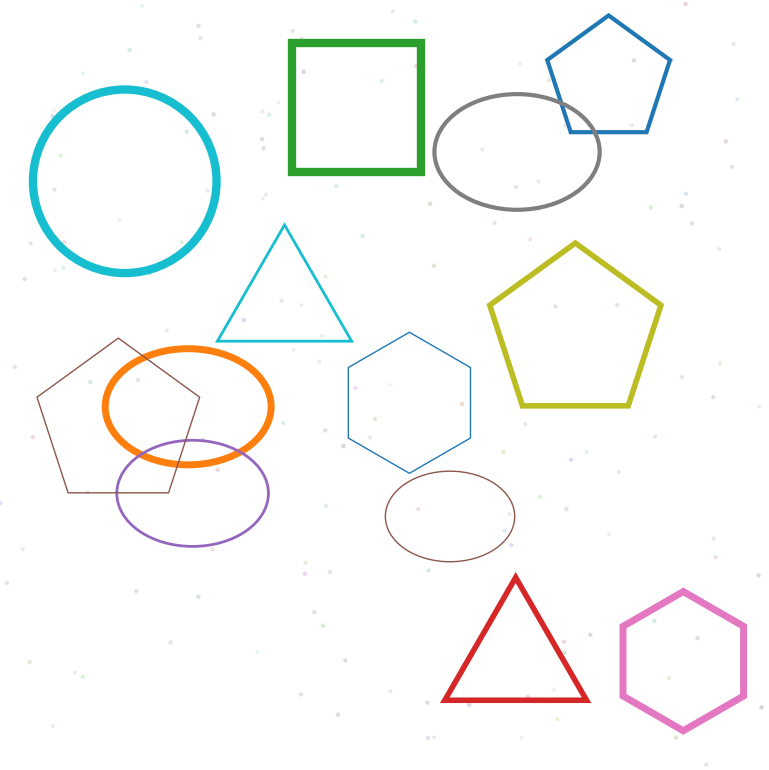[{"shape": "hexagon", "thickness": 0.5, "radius": 0.46, "center": [0.532, 0.477]}, {"shape": "pentagon", "thickness": 1.5, "radius": 0.42, "center": [0.79, 0.896]}, {"shape": "oval", "thickness": 2.5, "radius": 0.54, "center": [0.244, 0.472]}, {"shape": "square", "thickness": 3, "radius": 0.42, "center": [0.463, 0.86]}, {"shape": "triangle", "thickness": 2, "radius": 0.53, "center": [0.67, 0.144]}, {"shape": "oval", "thickness": 1, "radius": 0.49, "center": [0.25, 0.359]}, {"shape": "oval", "thickness": 0.5, "radius": 0.42, "center": [0.584, 0.329]}, {"shape": "pentagon", "thickness": 0.5, "radius": 0.56, "center": [0.154, 0.45]}, {"shape": "hexagon", "thickness": 2.5, "radius": 0.45, "center": [0.887, 0.141]}, {"shape": "oval", "thickness": 1.5, "radius": 0.54, "center": [0.671, 0.803]}, {"shape": "pentagon", "thickness": 2, "radius": 0.58, "center": [0.747, 0.568]}, {"shape": "circle", "thickness": 3, "radius": 0.6, "center": [0.162, 0.765]}, {"shape": "triangle", "thickness": 1, "radius": 0.5, "center": [0.37, 0.607]}]